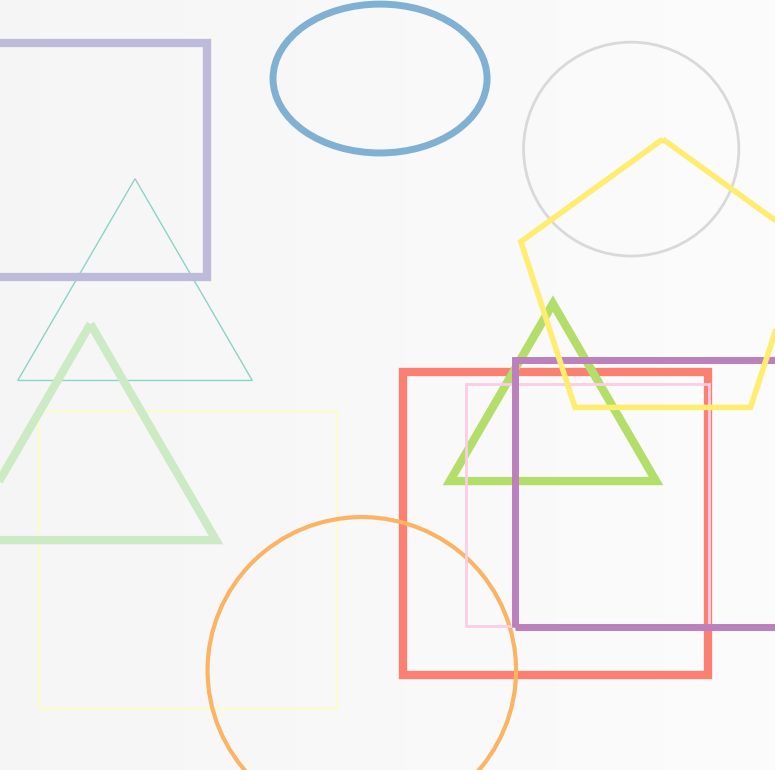[{"shape": "triangle", "thickness": 0.5, "radius": 0.87, "center": [0.174, 0.593]}, {"shape": "square", "thickness": 0.5, "radius": 0.96, "center": [0.242, 0.273]}, {"shape": "square", "thickness": 3, "radius": 0.76, "center": [0.116, 0.792]}, {"shape": "square", "thickness": 3, "radius": 0.98, "center": [0.716, 0.32]}, {"shape": "oval", "thickness": 2.5, "radius": 0.69, "center": [0.49, 0.898]}, {"shape": "circle", "thickness": 1.5, "radius": 1.0, "center": [0.467, 0.129]}, {"shape": "triangle", "thickness": 3, "radius": 0.77, "center": [0.713, 0.452]}, {"shape": "square", "thickness": 1, "radius": 0.79, "center": [0.758, 0.344]}, {"shape": "circle", "thickness": 1, "radius": 0.69, "center": [0.814, 0.806]}, {"shape": "square", "thickness": 2.5, "radius": 0.87, "center": [0.838, 0.359]}, {"shape": "triangle", "thickness": 3, "radius": 0.94, "center": [0.117, 0.392]}, {"shape": "pentagon", "thickness": 2, "radius": 0.96, "center": [0.855, 0.627]}]